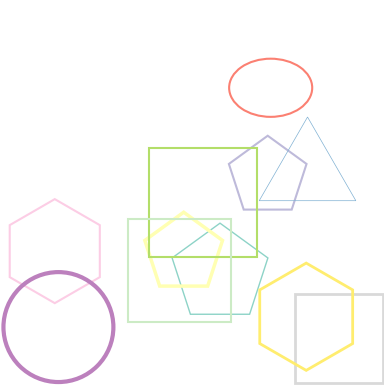[{"shape": "pentagon", "thickness": 1, "radius": 0.65, "center": [0.571, 0.29]}, {"shape": "pentagon", "thickness": 2.5, "radius": 0.53, "center": [0.477, 0.343]}, {"shape": "pentagon", "thickness": 1.5, "radius": 0.53, "center": [0.695, 0.541]}, {"shape": "oval", "thickness": 1.5, "radius": 0.54, "center": [0.703, 0.772]}, {"shape": "triangle", "thickness": 0.5, "radius": 0.72, "center": [0.799, 0.551]}, {"shape": "square", "thickness": 1.5, "radius": 0.7, "center": [0.528, 0.474]}, {"shape": "hexagon", "thickness": 1.5, "radius": 0.68, "center": [0.142, 0.348]}, {"shape": "square", "thickness": 2, "radius": 0.58, "center": [0.88, 0.121]}, {"shape": "circle", "thickness": 3, "radius": 0.71, "center": [0.152, 0.15]}, {"shape": "square", "thickness": 1.5, "radius": 0.67, "center": [0.467, 0.297]}, {"shape": "hexagon", "thickness": 2, "radius": 0.7, "center": [0.795, 0.177]}]